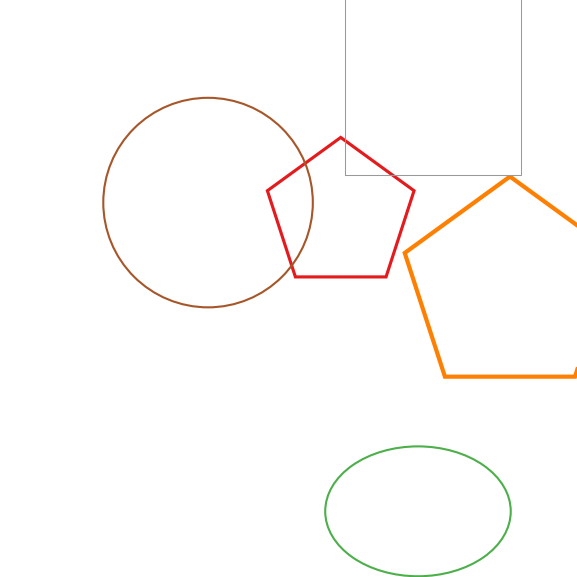[{"shape": "pentagon", "thickness": 1.5, "radius": 0.67, "center": [0.59, 0.628]}, {"shape": "oval", "thickness": 1, "radius": 0.8, "center": [0.724, 0.114]}, {"shape": "pentagon", "thickness": 2, "radius": 0.96, "center": [0.883, 0.502]}, {"shape": "circle", "thickness": 1, "radius": 0.91, "center": [0.36, 0.648]}, {"shape": "square", "thickness": 0.5, "radius": 0.76, "center": [0.75, 0.849]}]